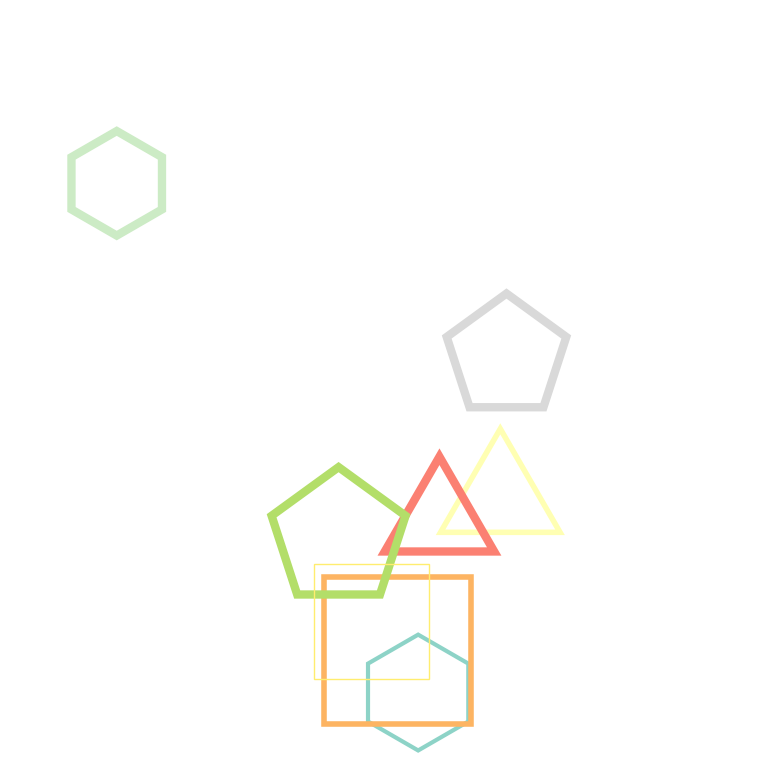[{"shape": "hexagon", "thickness": 1.5, "radius": 0.38, "center": [0.543, 0.101]}, {"shape": "triangle", "thickness": 2, "radius": 0.45, "center": [0.65, 0.353]}, {"shape": "triangle", "thickness": 3, "radius": 0.41, "center": [0.571, 0.325]}, {"shape": "square", "thickness": 2, "radius": 0.48, "center": [0.517, 0.156]}, {"shape": "pentagon", "thickness": 3, "radius": 0.46, "center": [0.44, 0.302]}, {"shape": "pentagon", "thickness": 3, "radius": 0.41, "center": [0.658, 0.537]}, {"shape": "hexagon", "thickness": 3, "radius": 0.34, "center": [0.152, 0.762]}, {"shape": "square", "thickness": 0.5, "radius": 0.37, "center": [0.482, 0.193]}]